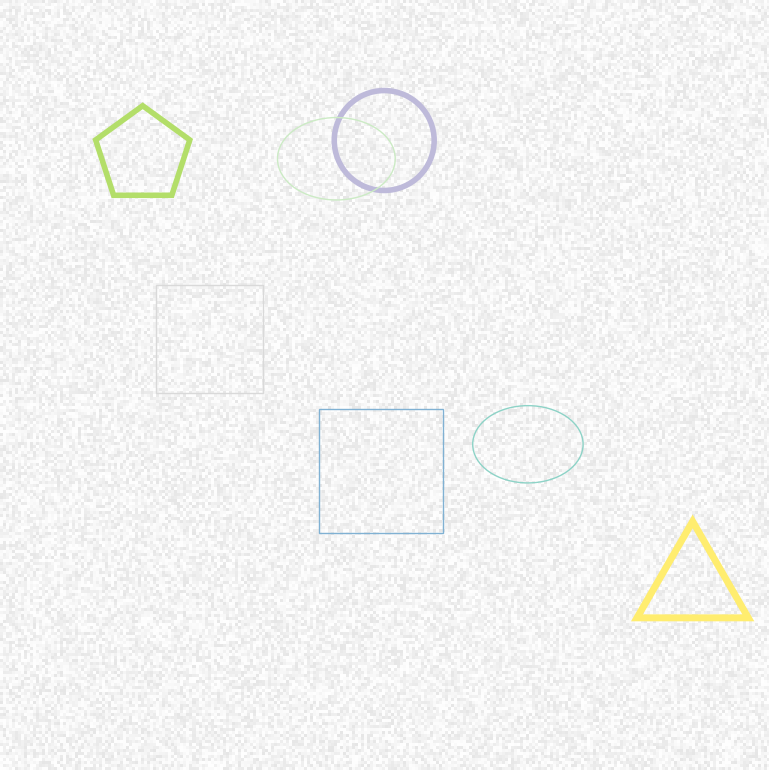[{"shape": "oval", "thickness": 0.5, "radius": 0.36, "center": [0.686, 0.423]}, {"shape": "circle", "thickness": 2, "radius": 0.32, "center": [0.499, 0.818]}, {"shape": "square", "thickness": 0.5, "radius": 0.4, "center": [0.495, 0.388]}, {"shape": "pentagon", "thickness": 2, "radius": 0.32, "center": [0.185, 0.798]}, {"shape": "square", "thickness": 0.5, "radius": 0.35, "center": [0.272, 0.56]}, {"shape": "oval", "thickness": 0.5, "radius": 0.38, "center": [0.437, 0.794]}, {"shape": "triangle", "thickness": 2.5, "radius": 0.42, "center": [0.9, 0.239]}]